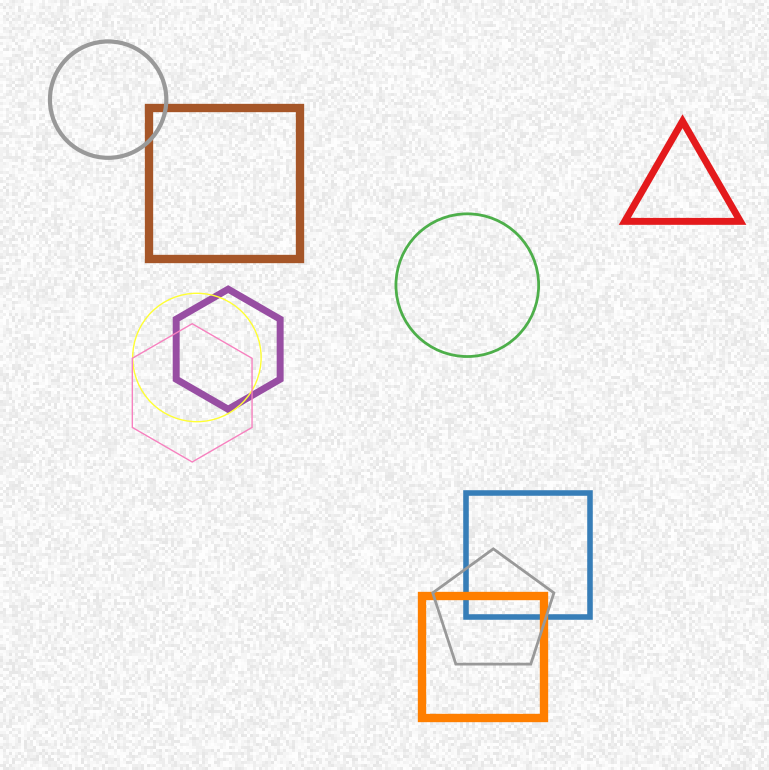[{"shape": "triangle", "thickness": 2.5, "radius": 0.43, "center": [0.886, 0.756]}, {"shape": "square", "thickness": 2, "radius": 0.4, "center": [0.685, 0.28]}, {"shape": "circle", "thickness": 1, "radius": 0.46, "center": [0.607, 0.63]}, {"shape": "hexagon", "thickness": 2.5, "radius": 0.39, "center": [0.296, 0.546]}, {"shape": "square", "thickness": 3, "radius": 0.4, "center": [0.628, 0.146]}, {"shape": "circle", "thickness": 0.5, "radius": 0.42, "center": [0.256, 0.536]}, {"shape": "square", "thickness": 3, "radius": 0.49, "center": [0.292, 0.762]}, {"shape": "hexagon", "thickness": 0.5, "radius": 0.45, "center": [0.25, 0.49]}, {"shape": "circle", "thickness": 1.5, "radius": 0.38, "center": [0.14, 0.871]}, {"shape": "pentagon", "thickness": 1, "radius": 0.41, "center": [0.641, 0.204]}]